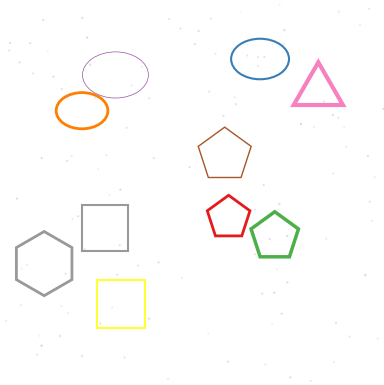[{"shape": "pentagon", "thickness": 2, "radius": 0.29, "center": [0.594, 0.434]}, {"shape": "oval", "thickness": 1.5, "radius": 0.38, "center": [0.675, 0.847]}, {"shape": "pentagon", "thickness": 2.5, "radius": 0.32, "center": [0.714, 0.385]}, {"shape": "oval", "thickness": 0.5, "radius": 0.43, "center": [0.3, 0.805]}, {"shape": "oval", "thickness": 2, "radius": 0.34, "center": [0.213, 0.712]}, {"shape": "square", "thickness": 1.5, "radius": 0.31, "center": [0.314, 0.21]}, {"shape": "pentagon", "thickness": 1, "radius": 0.36, "center": [0.584, 0.597]}, {"shape": "triangle", "thickness": 3, "radius": 0.37, "center": [0.827, 0.764]}, {"shape": "square", "thickness": 1.5, "radius": 0.3, "center": [0.273, 0.407]}, {"shape": "hexagon", "thickness": 2, "radius": 0.42, "center": [0.115, 0.315]}]